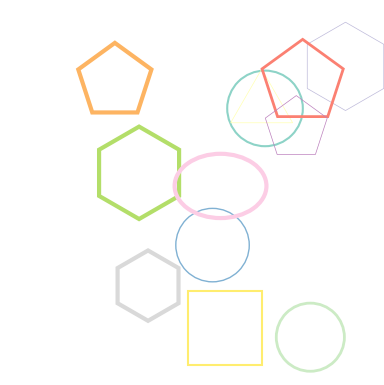[{"shape": "circle", "thickness": 1.5, "radius": 0.49, "center": [0.688, 0.718]}, {"shape": "triangle", "thickness": 0.5, "radius": 0.46, "center": [0.68, 0.728]}, {"shape": "hexagon", "thickness": 0.5, "radius": 0.57, "center": [0.897, 0.828]}, {"shape": "pentagon", "thickness": 2, "radius": 0.55, "center": [0.786, 0.787]}, {"shape": "circle", "thickness": 1, "radius": 0.48, "center": [0.552, 0.363]}, {"shape": "pentagon", "thickness": 3, "radius": 0.5, "center": [0.298, 0.789]}, {"shape": "hexagon", "thickness": 3, "radius": 0.6, "center": [0.361, 0.551]}, {"shape": "oval", "thickness": 3, "radius": 0.6, "center": [0.573, 0.517]}, {"shape": "hexagon", "thickness": 3, "radius": 0.46, "center": [0.385, 0.258]}, {"shape": "pentagon", "thickness": 0.5, "radius": 0.42, "center": [0.77, 0.667]}, {"shape": "circle", "thickness": 2, "radius": 0.44, "center": [0.806, 0.124]}, {"shape": "square", "thickness": 1.5, "radius": 0.48, "center": [0.584, 0.147]}]